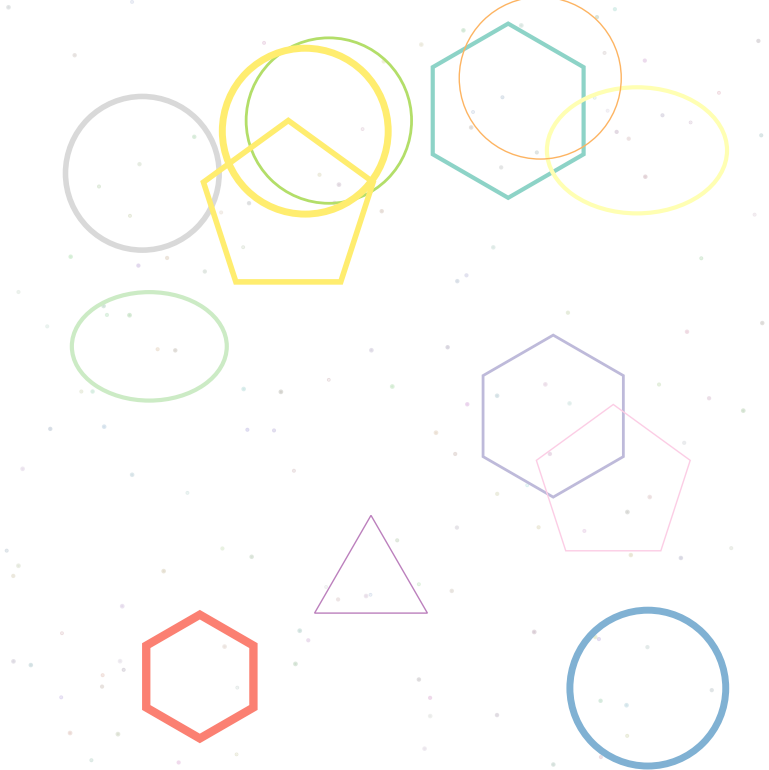[{"shape": "hexagon", "thickness": 1.5, "radius": 0.57, "center": [0.66, 0.856]}, {"shape": "oval", "thickness": 1.5, "radius": 0.58, "center": [0.827, 0.805]}, {"shape": "hexagon", "thickness": 1, "radius": 0.53, "center": [0.718, 0.46]}, {"shape": "hexagon", "thickness": 3, "radius": 0.4, "center": [0.26, 0.121]}, {"shape": "circle", "thickness": 2.5, "radius": 0.51, "center": [0.841, 0.106]}, {"shape": "circle", "thickness": 0.5, "radius": 0.53, "center": [0.702, 0.899]}, {"shape": "circle", "thickness": 1, "radius": 0.54, "center": [0.427, 0.843]}, {"shape": "pentagon", "thickness": 0.5, "radius": 0.53, "center": [0.796, 0.37]}, {"shape": "circle", "thickness": 2, "radius": 0.5, "center": [0.185, 0.775]}, {"shape": "triangle", "thickness": 0.5, "radius": 0.42, "center": [0.482, 0.246]}, {"shape": "oval", "thickness": 1.5, "radius": 0.5, "center": [0.194, 0.55]}, {"shape": "circle", "thickness": 2.5, "radius": 0.54, "center": [0.396, 0.83]}, {"shape": "pentagon", "thickness": 2, "radius": 0.58, "center": [0.374, 0.728]}]